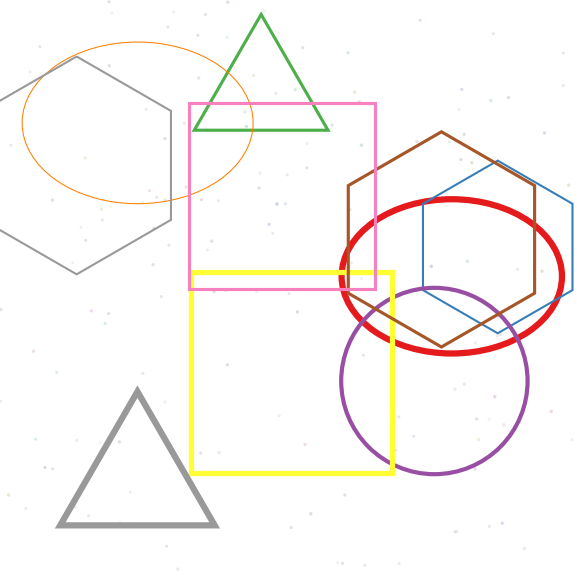[{"shape": "oval", "thickness": 3, "radius": 0.95, "center": [0.782, 0.521]}, {"shape": "hexagon", "thickness": 1, "radius": 0.75, "center": [0.862, 0.572]}, {"shape": "triangle", "thickness": 1.5, "radius": 0.67, "center": [0.452, 0.84]}, {"shape": "circle", "thickness": 2, "radius": 0.81, "center": [0.752, 0.339]}, {"shape": "oval", "thickness": 0.5, "radius": 1.0, "center": [0.238, 0.786]}, {"shape": "square", "thickness": 2.5, "radius": 0.87, "center": [0.505, 0.354]}, {"shape": "hexagon", "thickness": 1.5, "radius": 0.93, "center": [0.764, 0.585]}, {"shape": "square", "thickness": 1.5, "radius": 0.81, "center": [0.488, 0.66]}, {"shape": "hexagon", "thickness": 1, "radius": 0.94, "center": [0.133, 0.713]}, {"shape": "triangle", "thickness": 3, "radius": 0.77, "center": [0.238, 0.167]}]